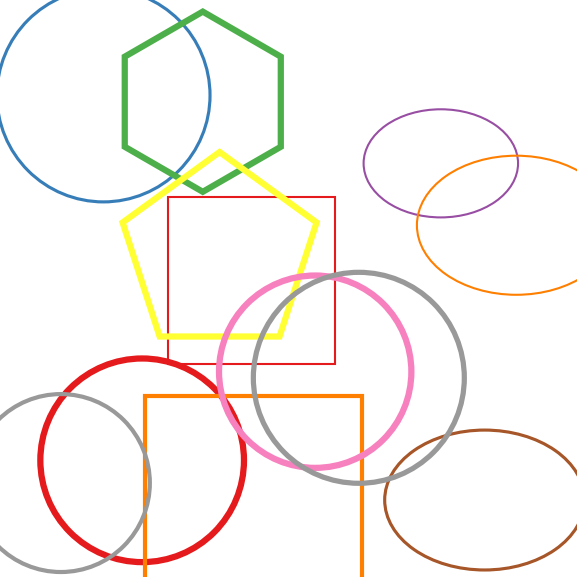[{"shape": "circle", "thickness": 3, "radius": 0.88, "center": [0.246, 0.202]}, {"shape": "square", "thickness": 1, "radius": 0.72, "center": [0.436, 0.513]}, {"shape": "circle", "thickness": 1.5, "radius": 0.92, "center": [0.179, 0.834]}, {"shape": "hexagon", "thickness": 3, "radius": 0.78, "center": [0.351, 0.823]}, {"shape": "oval", "thickness": 1, "radius": 0.67, "center": [0.763, 0.716]}, {"shape": "square", "thickness": 2, "radius": 0.94, "center": [0.438, 0.126]}, {"shape": "oval", "thickness": 1, "radius": 0.86, "center": [0.894, 0.609]}, {"shape": "pentagon", "thickness": 3, "radius": 0.88, "center": [0.38, 0.559]}, {"shape": "oval", "thickness": 1.5, "radius": 0.87, "center": [0.839, 0.133]}, {"shape": "circle", "thickness": 3, "radius": 0.83, "center": [0.546, 0.356]}, {"shape": "circle", "thickness": 2, "radius": 0.77, "center": [0.105, 0.163]}, {"shape": "circle", "thickness": 2.5, "radius": 0.91, "center": [0.621, 0.345]}]